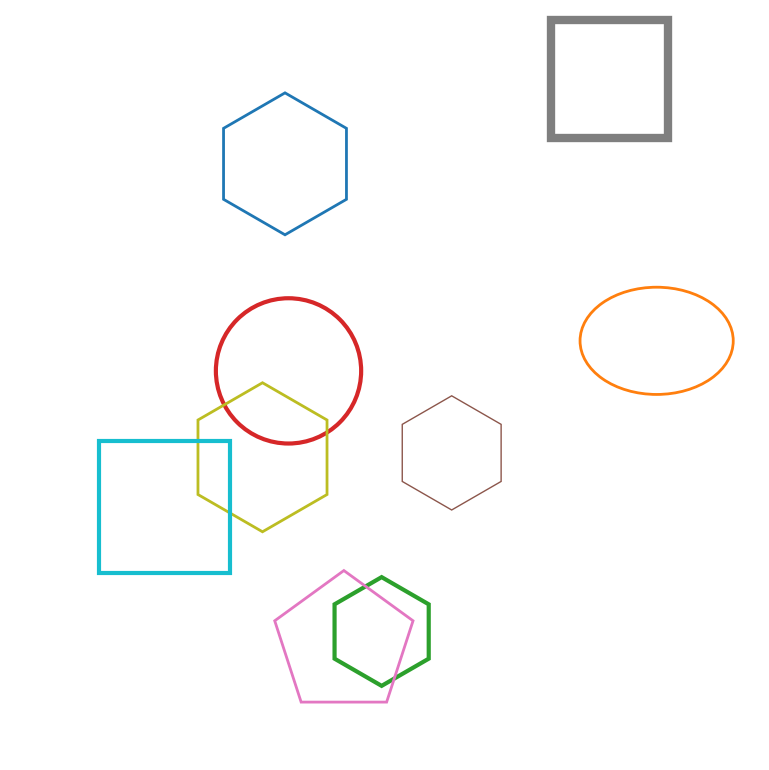[{"shape": "hexagon", "thickness": 1, "radius": 0.46, "center": [0.37, 0.787]}, {"shape": "oval", "thickness": 1, "radius": 0.5, "center": [0.853, 0.557]}, {"shape": "hexagon", "thickness": 1.5, "radius": 0.35, "center": [0.496, 0.18]}, {"shape": "circle", "thickness": 1.5, "radius": 0.47, "center": [0.375, 0.518]}, {"shape": "hexagon", "thickness": 0.5, "radius": 0.37, "center": [0.587, 0.412]}, {"shape": "pentagon", "thickness": 1, "radius": 0.47, "center": [0.447, 0.165]}, {"shape": "square", "thickness": 3, "radius": 0.38, "center": [0.792, 0.897]}, {"shape": "hexagon", "thickness": 1, "radius": 0.48, "center": [0.341, 0.406]}, {"shape": "square", "thickness": 1.5, "radius": 0.43, "center": [0.214, 0.341]}]